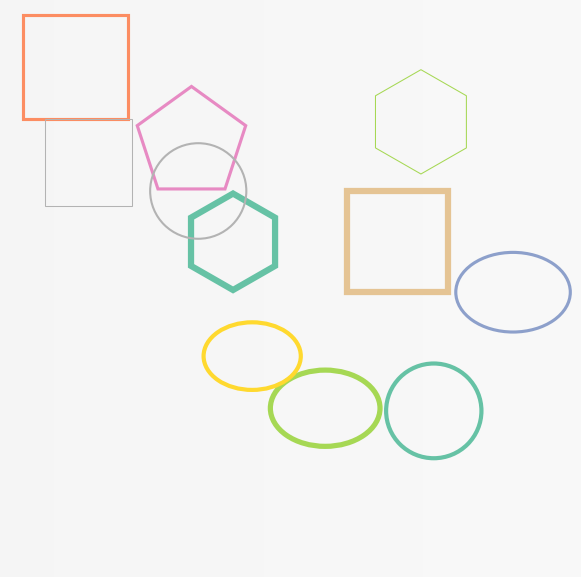[{"shape": "circle", "thickness": 2, "radius": 0.41, "center": [0.746, 0.288]}, {"shape": "hexagon", "thickness": 3, "radius": 0.42, "center": [0.401, 0.58]}, {"shape": "square", "thickness": 1.5, "radius": 0.45, "center": [0.13, 0.883]}, {"shape": "oval", "thickness": 1.5, "radius": 0.49, "center": [0.883, 0.493]}, {"shape": "pentagon", "thickness": 1.5, "radius": 0.49, "center": [0.329, 0.751]}, {"shape": "oval", "thickness": 2.5, "radius": 0.47, "center": [0.559, 0.292]}, {"shape": "hexagon", "thickness": 0.5, "radius": 0.45, "center": [0.724, 0.788]}, {"shape": "oval", "thickness": 2, "radius": 0.42, "center": [0.434, 0.382]}, {"shape": "square", "thickness": 3, "radius": 0.44, "center": [0.684, 0.581]}, {"shape": "circle", "thickness": 1, "radius": 0.41, "center": [0.341, 0.668]}, {"shape": "square", "thickness": 0.5, "radius": 0.38, "center": [0.152, 0.718]}]